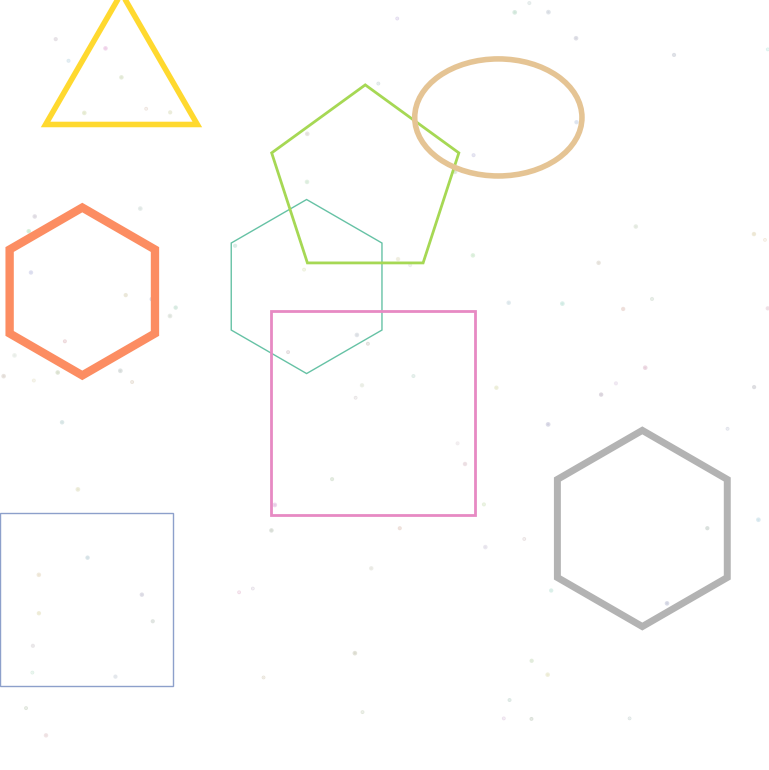[{"shape": "hexagon", "thickness": 0.5, "radius": 0.57, "center": [0.398, 0.628]}, {"shape": "hexagon", "thickness": 3, "radius": 0.54, "center": [0.107, 0.621]}, {"shape": "square", "thickness": 0.5, "radius": 0.56, "center": [0.112, 0.221]}, {"shape": "square", "thickness": 1, "radius": 0.66, "center": [0.484, 0.464]}, {"shape": "pentagon", "thickness": 1, "radius": 0.64, "center": [0.474, 0.762]}, {"shape": "triangle", "thickness": 2, "radius": 0.57, "center": [0.158, 0.895]}, {"shape": "oval", "thickness": 2, "radius": 0.54, "center": [0.647, 0.847]}, {"shape": "hexagon", "thickness": 2.5, "radius": 0.64, "center": [0.834, 0.314]}]